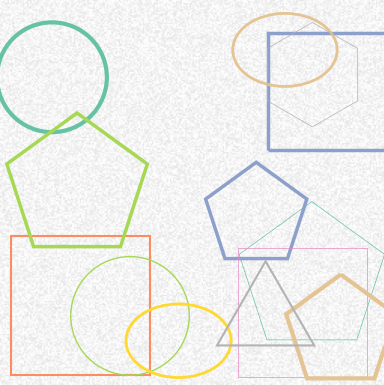[{"shape": "circle", "thickness": 3, "radius": 0.71, "center": [0.135, 0.799]}, {"shape": "pentagon", "thickness": 0.5, "radius": 0.99, "center": [0.81, 0.278]}, {"shape": "square", "thickness": 1.5, "radius": 0.9, "center": [0.209, 0.206]}, {"shape": "pentagon", "thickness": 2.5, "radius": 0.69, "center": [0.666, 0.44]}, {"shape": "square", "thickness": 2.5, "radius": 0.76, "center": [0.848, 0.761]}, {"shape": "square", "thickness": 0.5, "radius": 0.84, "center": [0.786, 0.188]}, {"shape": "circle", "thickness": 1, "radius": 0.77, "center": [0.338, 0.18]}, {"shape": "pentagon", "thickness": 2.5, "radius": 0.96, "center": [0.2, 0.515]}, {"shape": "oval", "thickness": 2, "radius": 0.68, "center": [0.464, 0.115]}, {"shape": "pentagon", "thickness": 3, "radius": 0.75, "center": [0.885, 0.138]}, {"shape": "oval", "thickness": 2, "radius": 0.68, "center": [0.74, 0.87]}, {"shape": "triangle", "thickness": 1.5, "radius": 0.73, "center": [0.69, 0.176]}, {"shape": "hexagon", "thickness": 0.5, "radius": 0.68, "center": [0.812, 0.806]}]